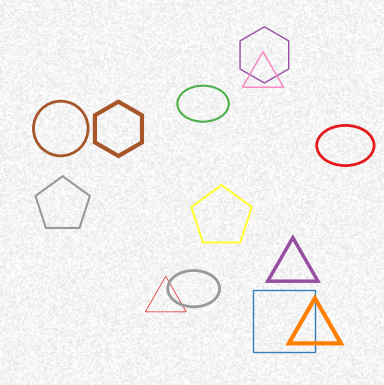[{"shape": "triangle", "thickness": 0.5, "radius": 0.31, "center": [0.431, 0.221]}, {"shape": "oval", "thickness": 2, "radius": 0.37, "center": [0.897, 0.622]}, {"shape": "square", "thickness": 1, "radius": 0.4, "center": [0.737, 0.167]}, {"shape": "oval", "thickness": 1.5, "radius": 0.33, "center": [0.527, 0.731]}, {"shape": "hexagon", "thickness": 1, "radius": 0.36, "center": [0.687, 0.857]}, {"shape": "triangle", "thickness": 2.5, "radius": 0.38, "center": [0.761, 0.307]}, {"shape": "triangle", "thickness": 3, "radius": 0.39, "center": [0.818, 0.147]}, {"shape": "pentagon", "thickness": 1.5, "radius": 0.41, "center": [0.576, 0.437]}, {"shape": "circle", "thickness": 2, "radius": 0.35, "center": [0.158, 0.666]}, {"shape": "hexagon", "thickness": 3, "radius": 0.35, "center": [0.308, 0.665]}, {"shape": "triangle", "thickness": 1, "radius": 0.31, "center": [0.683, 0.804]}, {"shape": "pentagon", "thickness": 1.5, "radius": 0.37, "center": [0.163, 0.468]}, {"shape": "oval", "thickness": 2, "radius": 0.34, "center": [0.503, 0.25]}]